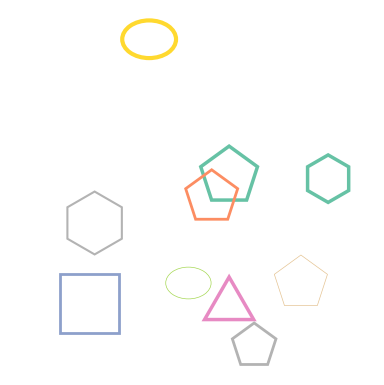[{"shape": "hexagon", "thickness": 2.5, "radius": 0.31, "center": [0.852, 0.536]}, {"shape": "pentagon", "thickness": 2.5, "radius": 0.39, "center": [0.595, 0.543]}, {"shape": "pentagon", "thickness": 2, "radius": 0.36, "center": [0.55, 0.488]}, {"shape": "square", "thickness": 2, "radius": 0.38, "center": [0.232, 0.211]}, {"shape": "triangle", "thickness": 2.5, "radius": 0.37, "center": [0.595, 0.207]}, {"shape": "oval", "thickness": 0.5, "radius": 0.29, "center": [0.489, 0.265]}, {"shape": "oval", "thickness": 3, "radius": 0.35, "center": [0.387, 0.898]}, {"shape": "pentagon", "thickness": 0.5, "radius": 0.36, "center": [0.782, 0.265]}, {"shape": "pentagon", "thickness": 2, "radius": 0.3, "center": [0.66, 0.101]}, {"shape": "hexagon", "thickness": 1.5, "radius": 0.41, "center": [0.246, 0.421]}]